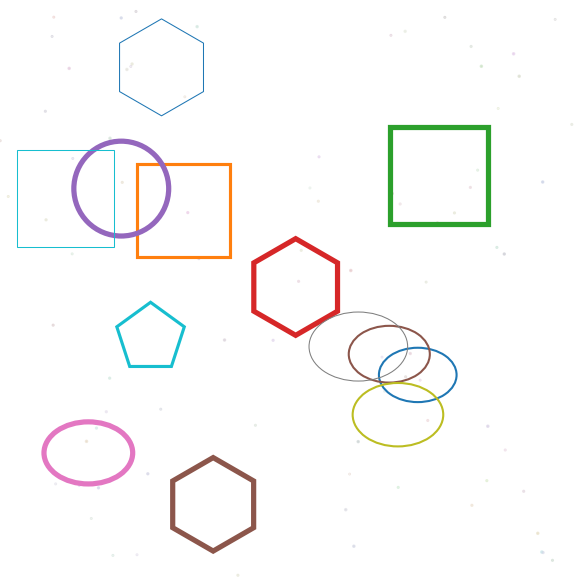[{"shape": "hexagon", "thickness": 0.5, "radius": 0.42, "center": [0.28, 0.883]}, {"shape": "oval", "thickness": 1, "radius": 0.34, "center": [0.723, 0.35]}, {"shape": "square", "thickness": 1.5, "radius": 0.4, "center": [0.317, 0.634]}, {"shape": "square", "thickness": 2.5, "radius": 0.42, "center": [0.76, 0.695]}, {"shape": "hexagon", "thickness": 2.5, "radius": 0.42, "center": [0.512, 0.502]}, {"shape": "circle", "thickness": 2.5, "radius": 0.41, "center": [0.21, 0.673]}, {"shape": "oval", "thickness": 1, "radius": 0.35, "center": [0.674, 0.386]}, {"shape": "hexagon", "thickness": 2.5, "radius": 0.4, "center": [0.369, 0.126]}, {"shape": "oval", "thickness": 2.5, "radius": 0.38, "center": [0.153, 0.215]}, {"shape": "oval", "thickness": 0.5, "radius": 0.43, "center": [0.62, 0.399]}, {"shape": "oval", "thickness": 1, "radius": 0.39, "center": [0.689, 0.281]}, {"shape": "pentagon", "thickness": 1.5, "radius": 0.31, "center": [0.261, 0.414]}, {"shape": "square", "thickness": 0.5, "radius": 0.42, "center": [0.114, 0.655]}]